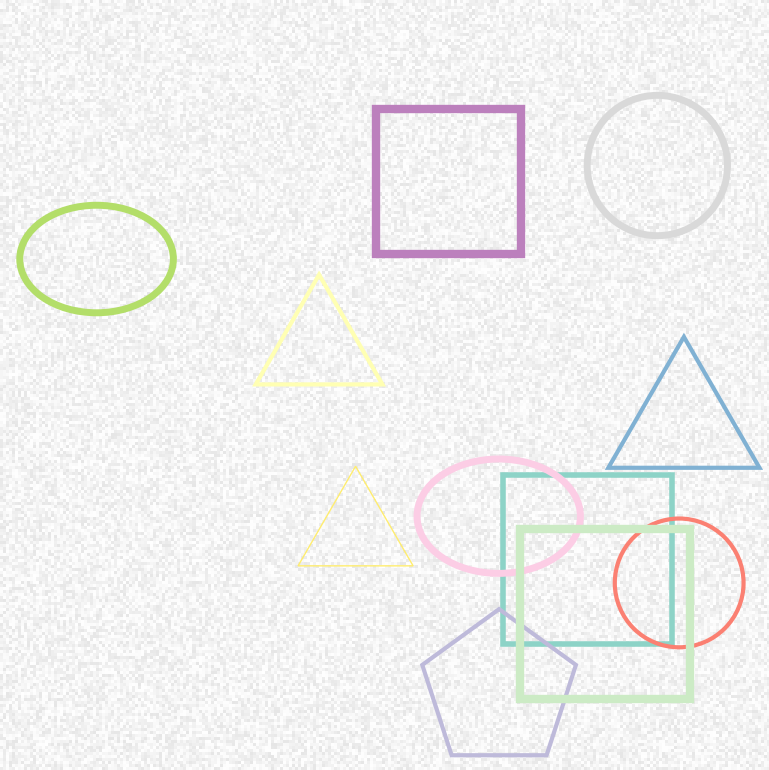[{"shape": "square", "thickness": 2, "radius": 0.55, "center": [0.763, 0.274]}, {"shape": "triangle", "thickness": 1.5, "radius": 0.48, "center": [0.414, 0.548]}, {"shape": "pentagon", "thickness": 1.5, "radius": 0.52, "center": [0.648, 0.104]}, {"shape": "circle", "thickness": 1.5, "radius": 0.42, "center": [0.882, 0.243]}, {"shape": "triangle", "thickness": 1.5, "radius": 0.57, "center": [0.888, 0.449]}, {"shape": "oval", "thickness": 2.5, "radius": 0.5, "center": [0.125, 0.664]}, {"shape": "oval", "thickness": 2.5, "radius": 0.53, "center": [0.648, 0.33]}, {"shape": "circle", "thickness": 2.5, "radius": 0.46, "center": [0.854, 0.785]}, {"shape": "square", "thickness": 3, "radius": 0.47, "center": [0.582, 0.765]}, {"shape": "square", "thickness": 3, "radius": 0.55, "center": [0.785, 0.202]}, {"shape": "triangle", "thickness": 0.5, "radius": 0.43, "center": [0.462, 0.308]}]